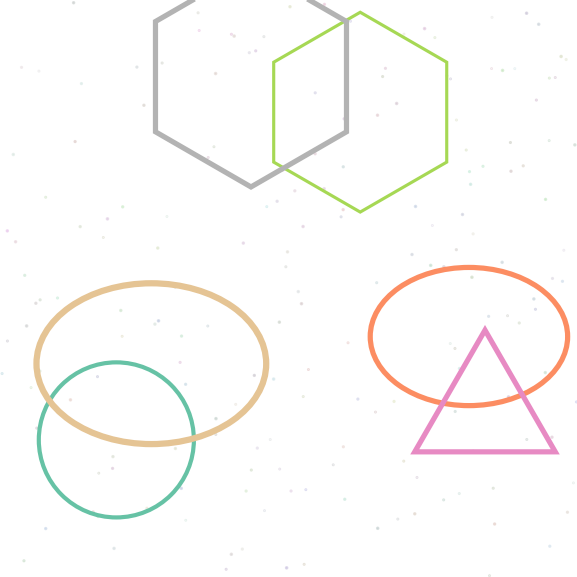[{"shape": "circle", "thickness": 2, "radius": 0.67, "center": [0.201, 0.237]}, {"shape": "oval", "thickness": 2.5, "radius": 0.85, "center": [0.812, 0.416]}, {"shape": "triangle", "thickness": 2.5, "radius": 0.7, "center": [0.84, 0.287]}, {"shape": "hexagon", "thickness": 1.5, "radius": 0.86, "center": [0.624, 0.805]}, {"shape": "oval", "thickness": 3, "radius": 0.99, "center": [0.262, 0.369]}, {"shape": "hexagon", "thickness": 2.5, "radius": 0.95, "center": [0.435, 0.866]}]